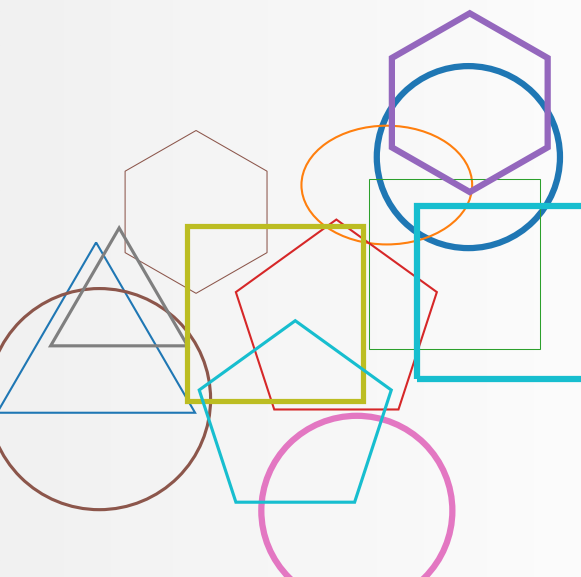[{"shape": "circle", "thickness": 3, "radius": 0.79, "center": [0.806, 0.727]}, {"shape": "triangle", "thickness": 1, "radius": 0.98, "center": [0.165, 0.383]}, {"shape": "oval", "thickness": 1, "radius": 0.73, "center": [0.665, 0.679]}, {"shape": "square", "thickness": 0.5, "radius": 0.74, "center": [0.782, 0.542]}, {"shape": "pentagon", "thickness": 1, "radius": 0.91, "center": [0.579, 0.437]}, {"shape": "hexagon", "thickness": 3, "radius": 0.77, "center": [0.808, 0.821]}, {"shape": "hexagon", "thickness": 0.5, "radius": 0.7, "center": [0.337, 0.632]}, {"shape": "circle", "thickness": 1.5, "radius": 0.96, "center": [0.171, 0.308]}, {"shape": "circle", "thickness": 3, "radius": 0.82, "center": [0.614, 0.115]}, {"shape": "triangle", "thickness": 1.5, "radius": 0.68, "center": [0.205, 0.468]}, {"shape": "square", "thickness": 2.5, "radius": 0.76, "center": [0.474, 0.457]}, {"shape": "square", "thickness": 3, "radius": 0.75, "center": [0.867, 0.493]}, {"shape": "pentagon", "thickness": 1.5, "radius": 0.87, "center": [0.508, 0.27]}]